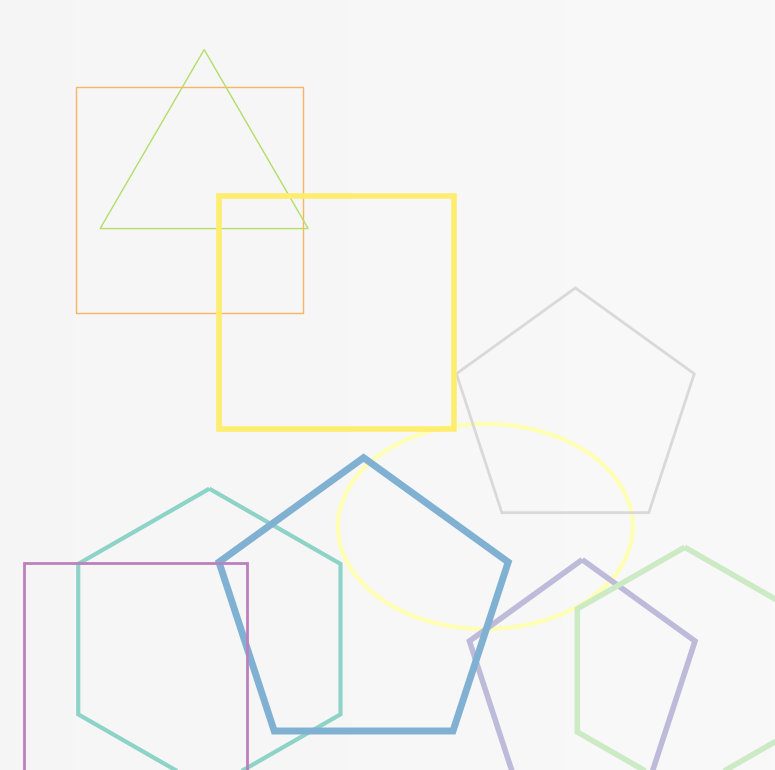[{"shape": "hexagon", "thickness": 1.5, "radius": 0.98, "center": [0.27, 0.17]}, {"shape": "oval", "thickness": 1.5, "radius": 0.95, "center": [0.626, 0.316]}, {"shape": "pentagon", "thickness": 2, "radius": 0.77, "center": [0.751, 0.12]}, {"shape": "pentagon", "thickness": 2.5, "radius": 0.98, "center": [0.469, 0.209]}, {"shape": "square", "thickness": 0.5, "radius": 0.73, "center": [0.244, 0.74]}, {"shape": "triangle", "thickness": 0.5, "radius": 0.77, "center": [0.263, 0.781]}, {"shape": "pentagon", "thickness": 1, "radius": 0.81, "center": [0.742, 0.465]}, {"shape": "square", "thickness": 1, "radius": 0.72, "center": [0.175, 0.124]}, {"shape": "hexagon", "thickness": 2, "radius": 0.8, "center": [0.884, 0.129]}, {"shape": "square", "thickness": 2, "radius": 0.76, "center": [0.435, 0.594]}]